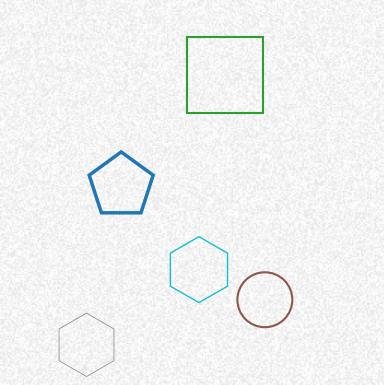[{"shape": "pentagon", "thickness": 2.5, "radius": 0.44, "center": [0.315, 0.518]}, {"shape": "square", "thickness": 1.5, "radius": 0.49, "center": [0.585, 0.806]}, {"shape": "circle", "thickness": 1.5, "radius": 0.36, "center": [0.688, 0.221]}, {"shape": "hexagon", "thickness": 0.5, "radius": 0.41, "center": [0.225, 0.104]}, {"shape": "hexagon", "thickness": 1, "radius": 0.43, "center": [0.517, 0.3]}]